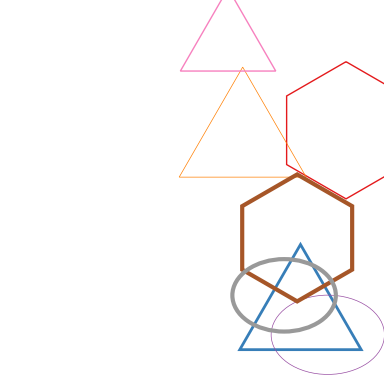[{"shape": "hexagon", "thickness": 1, "radius": 0.89, "center": [0.899, 0.662]}, {"shape": "triangle", "thickness": 2, "radius": 0.91, "center": [0.78, 0.183]}, {"shape": "oval", "thickness": 0.5, "radius": 0.74, "center": [0.851, 0.13]}, {"shape": "triangle", "thickness": 0.5, "radius": 0.95, "center": [0.63, 0.635]}, {"shape": "hexagon", "thickness": 3, "radius": 0.82, "center": [0.772, 0.382]}, {"shape": "triangle", "thickness": 1, "radius": 0.71, "center": [0.592, 0.887]}, {"shape": "oval", "thickness": 3, "radius": 0.67, "center": [0.738, 0.233]}]